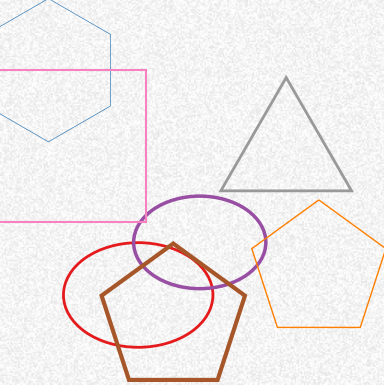[{"shape": "oval", "thickness": 2, "radius": 0.97, "center": [0.359, 0.234]}, {"shape": "hexagon", "thickness": 0.5, "radius": 0.93, "center": [0.126, 0.818]}, {"shape": "oval", "thickness": 2.5, "radius": 0.86, "center": [0.519, 0.37]}, {"shape": "pentagon", "thickness": 1, "radius": 0.92, "center": [0.828, 0.298]}, {"shape": "pentagon", "thickness": 3, "radius": 0.98, "center": [0.45, 0.172]}, {"shape": "square", "thickness": 1.5, "radius": 0.99, "center": [0.183, 0.621]}, {"shape": "triangle", "thickness": 2, "radius": 0.98, "center": [0.743, 0.602]}]